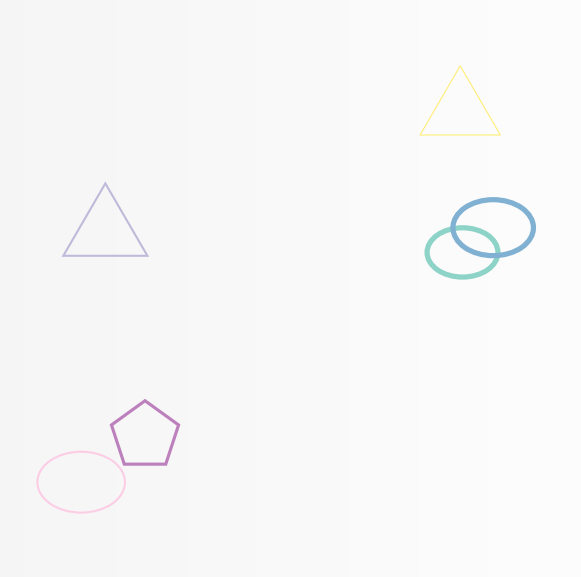[{"shape": "oval", "thickness": 2.5, "radius": 0.3, "center": [0.796, 0.562]}, {"shape": "triangle", "thickness": 1, "radius": 0.42, "center": [0.181, 0.598]}, {"shape": "oval", "thickness": 2.5, "radius": 0.35, "center": [0.849, 0.605]}, {"shape": "oval", "thickness": 1, "radius": 0.38, "center": [0.14, 0.164]}, {"shape": "pentagon", "thickness": 1.5, "radius": 0.3, "center": [0.249, 0.245]}, {"shape": "triangle", "thickness": 0.5, "radius": 0.4, "center": [0.792, 0.805]}]